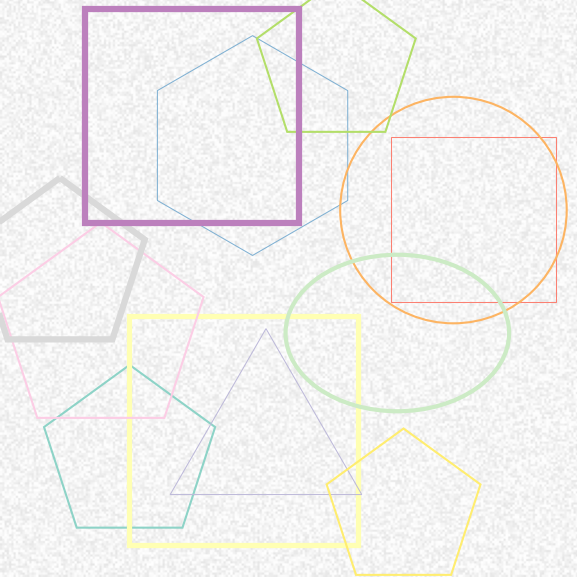[{"shape": "pentagon", "thickness": 1, "radius": 0.78, "center": [0.224, 0.211]}, {"shape": "square", "thickness": 2.5, "radius": 0.99, "center": [0.422, 0.253]}, {"shape": "triangle", "thickness": 0.5, "radius": 0.96, "center": [0.461, 0.239]}, {"shape": "square", "thickness": 0.5, "radius": 0.71, "center": [0.82, 0.619]}, {"shape": "hexagon", "thickness": 0.5, "radius": 0.95, "center": [0.437, 0.747]}, {"shape": "circle", "thickness": 1, "radius": 0.98, "center": [0.785, 0.635]}, {"shape": "pentagon", "thickness": 1, "radius": 0.72, "center": [0.582, 0.888]}, {"shape": "pentagon", "thickness": 1, "radius": 0.94, "center": [0.175, 0.427]}, {"shape": "pentagon", "thickness": 3, "radius": 0.77, "center": [0.104, 0.537]}, {"shape": "square", "thickness": 3, "radius": 0.93, "center": [0.333, 0.798]}, {"shape": "oval", "thickness": 2, "radius": 0.97, "center": [0.688, 0.423]}, {"shape": "pentagon", "thickness": 1, "radius": 0.7, "center": [0.699, 0.117]}]